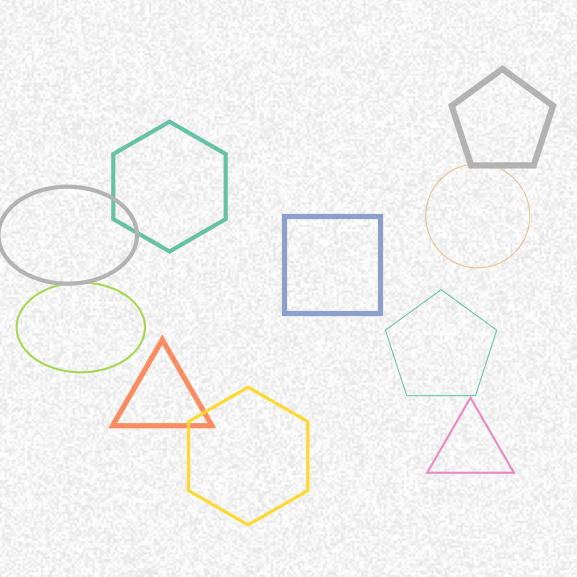[{"shape": "pentagon", "thickness": 0.5, "radius": 0.51, "center": [0.764, 0.396]}, {"shape": "hexagon", "thickness": 2, "radius": 0.56, "center": [0.293, 0.676]}, {"shape": "triangle", "thickness": 2.5, "radius": 0.5, "center": [0.281, 0.312]}, {"shape": "square", "thickness": 2.5, "radius": 0.42, "center": [0.575, 0.541]}, {"shape": "triangle", "thickness": 1, "radius": 0.43, "center": [0.815, 0.224]}, {"shape": "oval", "thickness": 1, "radius": 0.56, "center": [0.14, 0.432]}, {"shape": "hexagon", "thickness": 1.5, "radius": 0.6, "center": [0.43, 0.209]}, {"shape": "circle", "thickness": 0.5, "radius": 0.45, "center": [0.827, 0.625]}, {"shape": "pentagon", "thickness": 3, "radius": 0.46, "center": [0.87, 0.787]}, {"shape": "oval", "thickness": 2, "radius": 0.6, "center": [0.117, 0.592]}]